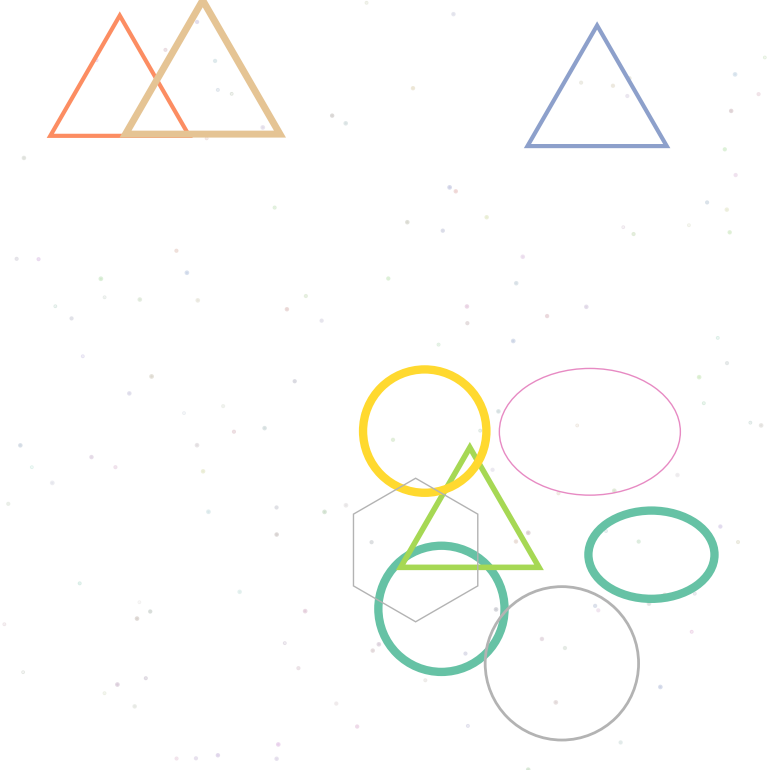[{"shape": "circle", "thickness": 3, "radius": 0.41, "center": [0.573, 0.209]}, {"shape": "oval", "thickness": 3, "radius": 0.41, "center": [0.846, 0.28]}, {"shape": "triangle", "thickness": 1.5, "radius": 0.52, "center": [0.156, 0.876]}, {"shape": "triangle", "thickness": 1.5, "radius": 0.52, "center": [0.775, 0.862]}, {"shape": "oval", "thickness": 0.5, "radius": 0.59, "center": [0.766, 0.439]}, {"shape": "triangle", "thickness": 2, "radius": 0.52, "center": [0.61, 0.315]}, {"shape": "circle", "thickness": 3, "radius": 0.4, "center": [0.552, 0.44]}, {"shape": "triangle", "thickness": 2.5, "radius": 0.58, "center": [0.263, 0.884]}, {"shape": "hexagon", "thickness": 0.5, "radius": 0.47, "center": [0.54, 0.286]}, {"shape": "circle", "thickness": 1, "radius": 0.5, "center": [0.73, 0.139]}]